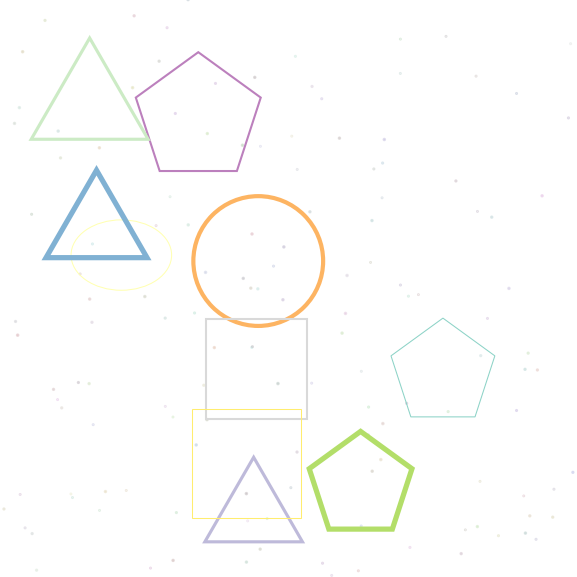[{"shape": "pentagon", "thickness": 0.5, "radius": 0.47, "center": [0.767, 0.354]}, {"shape": "oval", "thickness": 0.5, "radius": 0.44, "center": [0.21, 0.557]}, {"shape": "triangle", "thickness": 1.5, "radius": 0.49, "center": [0.439, 0.11]}, {"shape": "triangle", "thickness": 2.5, "radius": 0.5, "center": [0.167, 0.603]}, {"shape": "circle", "thickness": 2, "radius": 0.56, "center": [0.447, 0.547]}, {"shape": "pentagon", "thickness": 2.5, "radius": 0.47, "center": [0.624, 0.159]}, {"shape": "square", "thickness": 1, "radius": 0.43, "center": [0.444, 0.36]}, {"shape": "pentagon", "thickness": 1, "radius": 0.57, "center": [0.343, 0.795]}, {"shape": "triangle", "thickness": 1.5, "radius": 0.58, "center": [0.155, 0.816]}, {"shape": "square", "thickness": 0.5, "radius": 0.47, "center": [0.427, 0.197]}]